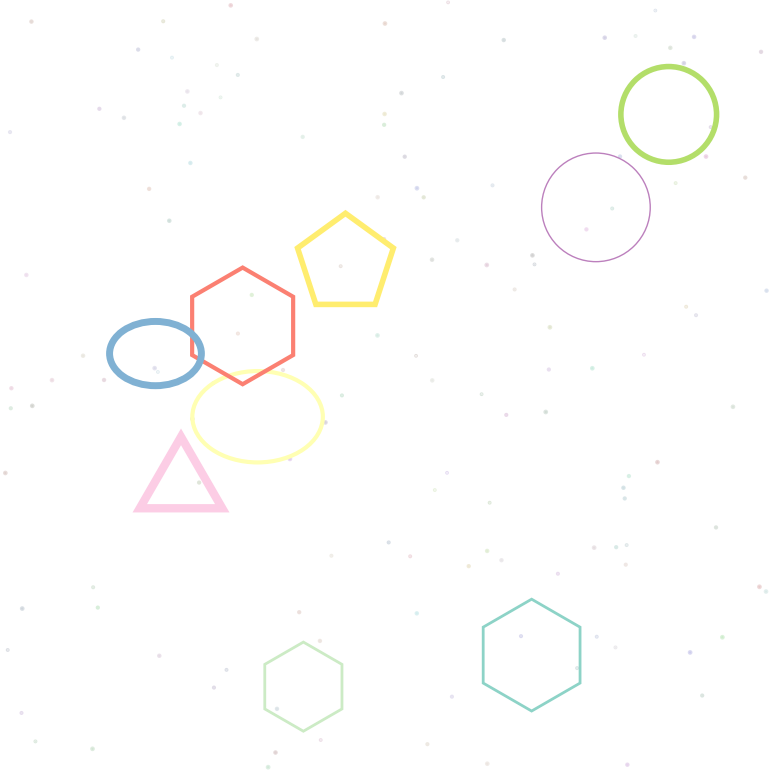[{"shape": "hexagon", "thickness": 1, "radius": 0.36, "center": [0.69, 0.149]}, {"shape": "oval", "thickness": 1.5, "radius": 0.42, "center": [0.335, 0.459]}, {"shape": "hexagon", "thickness": 1.5, "radius": 0.38, "center": [0.315, 0.577]}, {"shape": "oval", "thickness": 2.5, "radius": 0.3, "center": [0.202, 0.541]}, {"shape": "circle", "thickness": 2, "radius": 0.31, "center": [0.868, 0.851]}, {"shape": "triangle", "thickness": 3, "radius": 0.31, "center": [0.235, 0.371]}, {"shape": "circle", "thickness": 0.5, "radius": 0.35, "center": [0.774, 0.731]}, {"shape": "hexagon", "thickness": 1, "radius": 0.29, "center": [0.394, 0.108]}, {"shape": "pentagon", "thickness": 2, "radius": 0.33, "center": [0.449, 0.658]}]